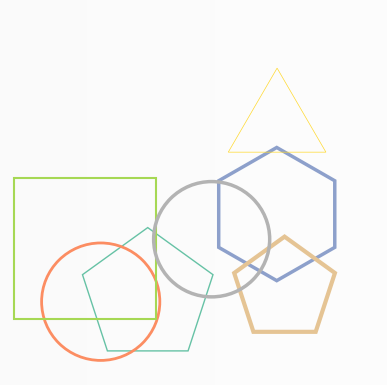[{"shape": "pentagon", "thickness": 1, "radius": 0.89, "center": [0.381, 0.232]}, {"shape": "circle", "thickness": 2, "radius": 0.76, "center": [0.26, 0.216]}, {"shape": "hexagon", "thickness": 2.5, "radius": 0.86, "center": [0.714, 0.444]}, {"shape": "square", "thickness": 1.5, "radius": 0.91, "center": [0.219, 0.355]}, {"shape": "triangle", "thickness": 0.5, "radius": 0.73, "center": [0.715, 0.678]}, {"shape": "pentagon", "thickness": 3, "radius": 0.68, "center": [0.734, 0.249]}, {"shape": "circle", "thickness": 2.5, "radius": 0.75, "center": [0.546, 0.379]}]